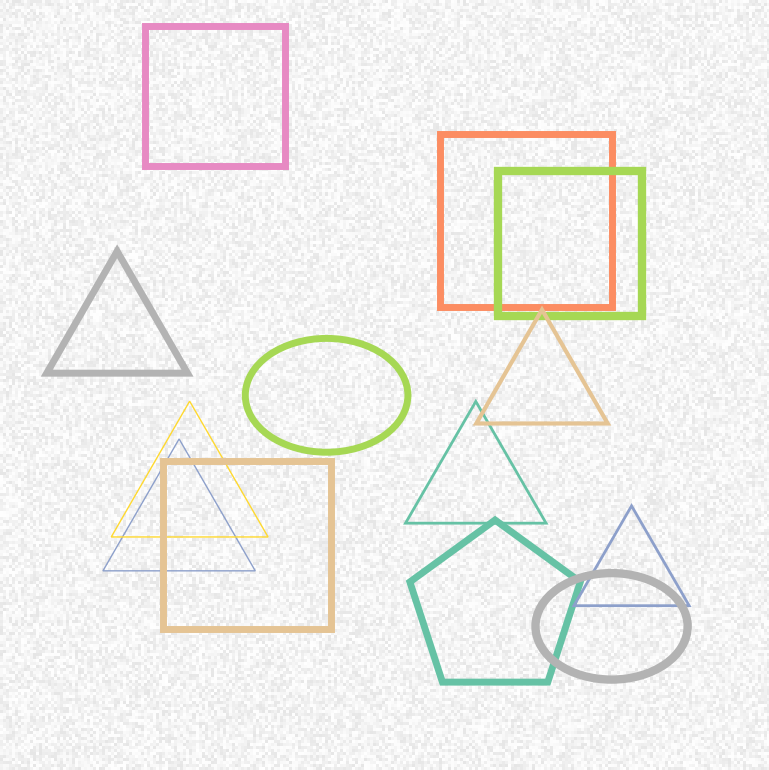[{"shape": "triangle", "thickness": 1, "radius": 0.53, "center": [0.618, 0.373]}, {"shape": "pentagon", "thickness": 2.5, "radius": 0.58, "center": [0.643, 0.208]}, {"shape": "square", "thickness": 2.5, "radius": 0.56, "center": [0.683, 0.714]}, {"shape": "triangle", "thickness": 0.5, "radius": 0.57, "center": [0.233, 0.316]}, {"shape": "triangle", "thickness": 1, "radius": 0.43, "center": [0.82, 0.257]}, {"shape": "square", "thickness": 2.5, "radius": 0.45, "center": [0.279, 0.876]}, {"shape": "square", "thickness": 3, "radius": 0.47, "center": [0.74, 0.684]}, {"shape": "oval", "thickness": 2.5, "radius": 0.53, "center": [0.424, 0.487]}, {"shape": "triangle", "thickness": 0.5, "radius": 0.59, "center": [0.246, 0.361]}, {"shape": "square", "thickness": 2.5, "radius": 0.55, "center": [0.32, 0.292]}, {"shape": "triangle", "thickness": 1.5, "radius": 0.49, "center": [0.704, 0.499]}, {"shape": "triangle", "thickness": 2.5, "radius": 0.53, "center": [0.152, 0.568]}, {"shape": "oval", "thickness": 3, "radius": 0.49, "center": [0.794, 0.187]}]